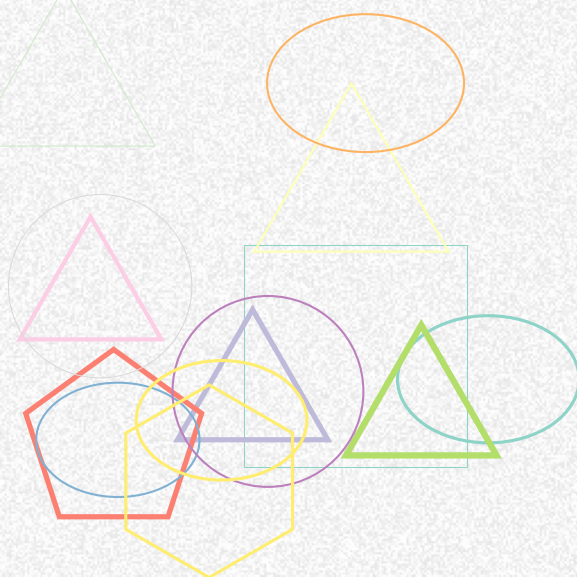[{"shape": "square", "thickness": 0.5, "radius": 0.96, "center": [0.616, 0.383]}, {"shape": "oval", "thickness": 1.5, "radius": 0.79, "center": [0.846, 0.342]}, {"shape": "triangle", "thickness": 1, "radius": 0.97, "center": [0.609, 0.661]}, {"shape": "triangle", "thickness": 2.5, "radius": 0.75, "center": [0.437, 0.313]}, {"shape": "pentagon", "thickness": 2.5, "radius": 0.8, "center": [0.197, 0.234]}, {"shape": "oval", "thickness": 1, "radius": 0.71, "center": [0.204, 0.238]}, {"shape": "oval", "thickness": 1, "radius": 0.85, "center": [0.633, 0.855]}, {"shape": "triangle", "thickness": 3, "radius": 0.75, "center": [0.73, 0.286]}, {"shape": "triangle", "thickness": 2, "radius": 0.71, "center": [0.157, 0.482]}, {"shape": "circle", "thickness": 0.5, "radius": 0.79, "center": [0.173, 0.504]}, {"shape": "circle", "thickness": 1, "radius": 0.83, "center": [0.464, 0.321]}, {"shape": "triangle", "thickness": 0.5, "radius": 0.91, "center": [0.111, 0.837]}, {"shape": "oval", "thickness": 1.5, "radius": 0.74, "center": [0.384, 0.271]}, {"shape": "hexagon", "thickness": 1.5, "radius": 0.83, "center": [0.362, 0.166]}]